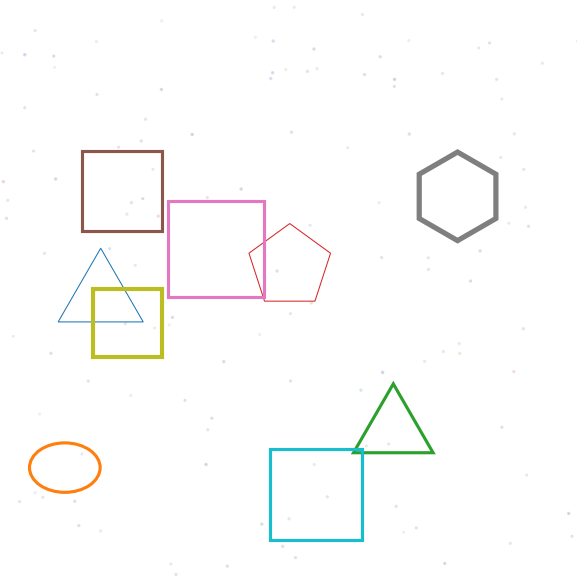[{"shape": "triangle", "thickness": 0.5, "radius": 0.43, "center": [0.174, 0.484]}, {"shape": "oval", "thickness": 1.5, "radius": 0.31, "center": [0.112, 0.189]}, {"shape": "triangle", "thickness": 1.5, "radius": 0.4, "center": [0.681, 0.255]}, {"shape": "pentagon", "thickness": 0.5, "radius": 0.37, "center": [0.502, 0.538]}, {"shape": "square", "thickness": 1.5, "radius": 0.35, "center": [0.212, 0.668]}, {"shape": "square", "thickness": 1.5, "radius": 0.42, "center": [0.374, 0.568]}, {"shape": "hexagon", "thickness": 2.5, "radius": 0.38, "center": [0.792, 0.659]}, {"shape": "square", "thickness": 2, "radius": 0.3, "center": [0.221, 0.44]}, {"shape": "square", "thickness": 1.5, "radius": 0.39, "center": [0.547, 0.143]}]